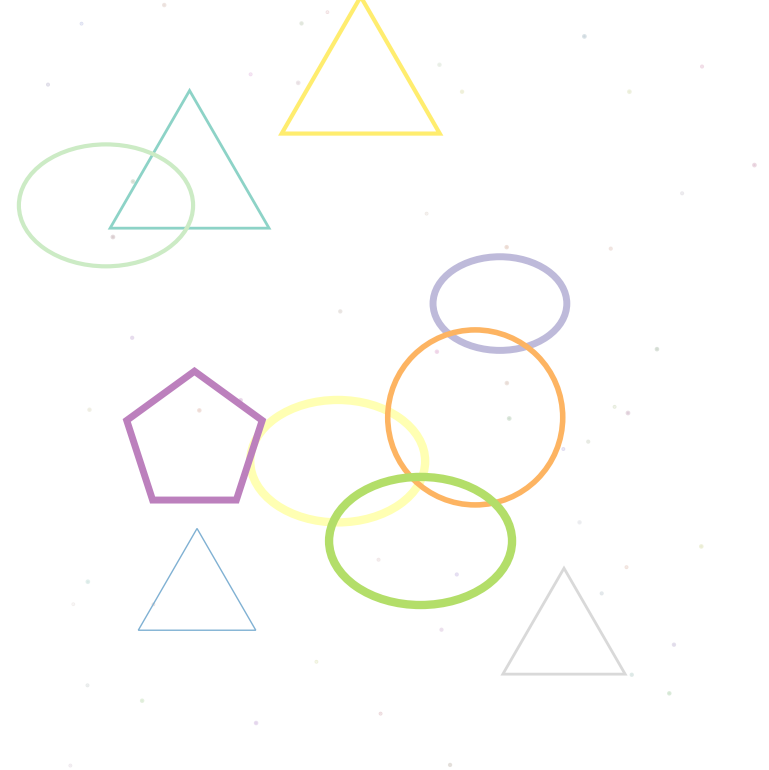[{"shape": "triangle", "thickness": 1, "radius": 0.6, "center": [0.246, 0.763]}, {"shape": "oval", "thickness": 3, "radius": 0.57, "center": [0.439, 0.401]}, {"shape": "oval", "thickness": 2.5, "radius": 0.43, "center": [0.649, 0.606]}, {"shape": "triangle", "thickness": 0.5, "radius": 0.44, "center": [0.256, 0.226]}, {"shape": "circle", "thickness": 2, "radius": 0.57, "center": [0.617, 0.458]}, {"shape": "oval", "thickness": 3, "radius": 0.59, "center": [0.546, 0.297]}, {"shape": "triangle", "thickness": 1, "radius": 0.46, "center": [0.732, 0.17]}, {"shape": "pentagon", "thickness": 2.5, "radius": 0.46, "center": [0.253, 0.425]}, {"shape": "oval", "thickness": 1.5, "radius": 0.57, "center": [0.138, 0.733]}, {"shape": "triangle", "thickness": 1.5, "radius": 0.59, "center": [0.468, 0.886]}]